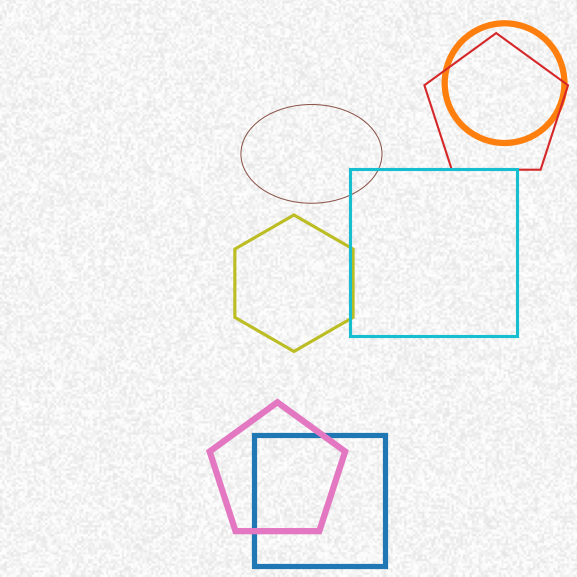[{"shape": "square", "thickness": 2.5, "radius": 0.57, "center": [0.553, 0.132]}, {"shape": "circle", "thickness": 3, "radius": 0.52, "center": [0.874, 0.855]}, {"shape": "pentagon", "thickness": 1, "radius": 0.65, "center": [0.859, 0.811]}, {"shape": "oval", "thickness": 0.5, "radius": 0.61, "center": [0.539, 0.733]}, {"shape": "pentagon", "thickness": 3, "radius": 0.62, "center": [0.48, 0.179]}, {"shape": "hexagon", "thickness": 1.5, "radius": 0.59, "center": [0.509, 0.509]}, {"shape": "square", "thickness": 1.5, "radius": 0.72, "center": [0.75, 0.562]}]